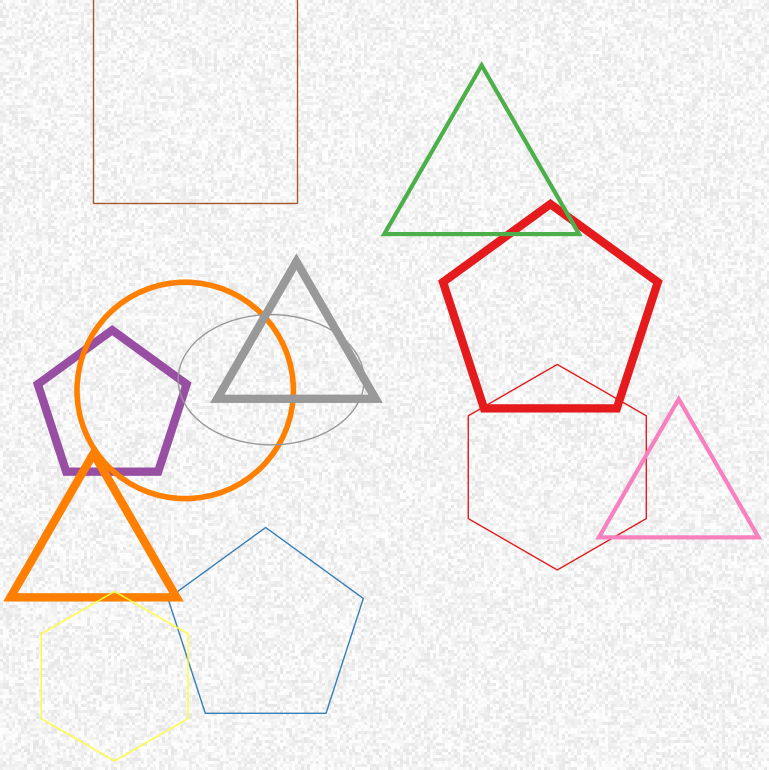[{"shape": "hexagon", "thickness": 0.5, "radius": 0.67, "center": [0.724, 0.393]}, {"shape": "pentagon", "thickness": 3, "radius": 0.73, "center": [0.715, 0.588]}, {"shape": "pentagon", "thickness": 0.5, "radius": 0.67, "center": [0.345, 0.182]}, {"shape": "triangle", "thickness": 1.5, "radius": 0.73, "center": [0.626, 0.769]}, {"shape": "pentagon", "thickness": 3, "radius": 0.51, "center": [0.146, 0.47]}, {"shape": "triangle", "thickness": 3, "radius": 0.62, "center": [0.121, 0.287]}, {"shape": "circle", "thickness": 2, "radius": 0.7, "center": [0.241, 0.493]}, {"shape": "hexagon", "thickness": 0.5, "radius": 0.55, "center": [0.149, 0.122]}, {"shape": "square", "thickness": 0.5, "radius": 0.66, "center": [0.254, 0.869]}, {"shape": "triangle", "thickness": 1.5, "radius": 0.6, "center": [0.881, 0.362]}, {"shape": "triangle", "thickness": 3, "radius": 0.59, "center": [0.385, 0.541]}, {"shape": "oval", "thickness": 0.5, "radius": 0.6, "center": [0.352, 0.507]}]